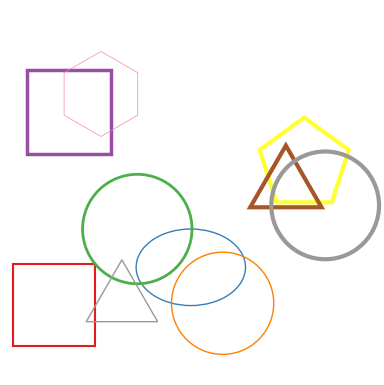[{"shape": "square", "thickness": 1.5, "radius": 0.53, "center": [0.14, 0.209]}, {"shape": "oval", "thickness": 1, "radius": 0.71, "center": [0.496, 0.306]}, {"shape": "circle", "thickness": 2, "radius": 0.71, "center": [0.357, 0.405]}, {"shape": "square", "thickness": 2.5, "radius": 0.55, "center": [0.18, 0.709]}, {"shape": "circle", "thickness": 1, "radius": 0.66, "center": [0.578, 0.212]}, {"shape": "pentagon", "thickness": 3, "radius": 0.61, "center": [0.79, 0.573]}, {"shape": "triangle", "thickness": 3, "radius": 0.53, "center": [0.743, 0.515]}, {"shape": "hexagon", "thickness": 0.5, "radius": 0.55, "center": [0.262, 0.756]}, {"shape": "circle", "thickness": 3, "radius": 0.7, "center": [0.845, 0.467]}, {"shape": "triangle", "thickness": 1, "radius": 0.54, "center": [0.317, 0.218]}]